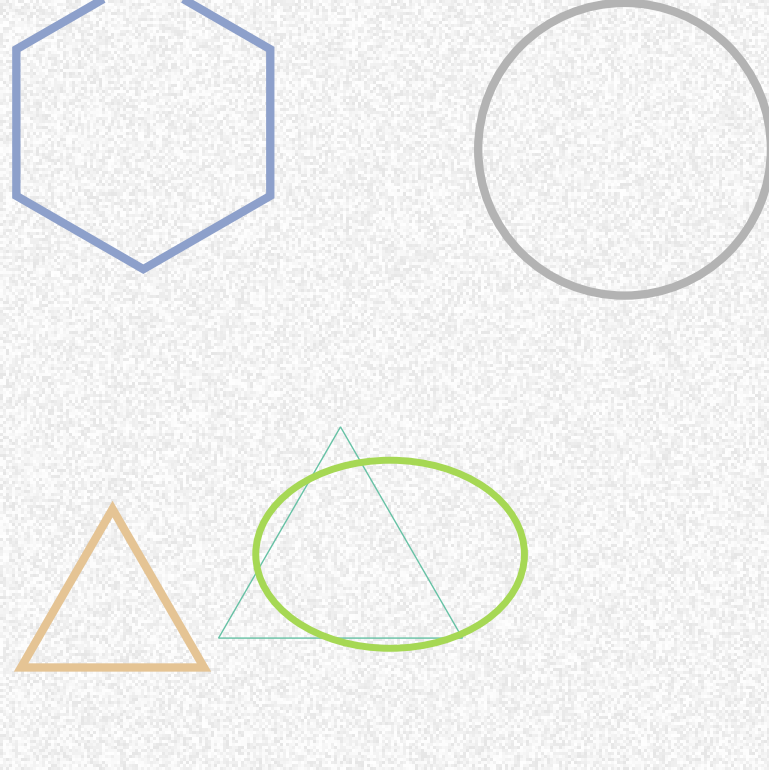[{"shape": "triangle", "thickness": 0.5, "radius": 0.91, "center": [0.442, 0.263]}, {"shape": "hexagon", "thickness": 3, "radius": 0.95, "center": [0.186, 0.841]}, {"shape": "oval", "thickness": 2.5, "radius": 0.87, "center": [0.507, 0.28]}, {"shape": "triangle", "thickness": 3, "radius": 0.69, "center": [0.146, 0.202]}, {"shape": "circle", "thickness": 3, "radius": 0.95, "center": [0.811, 0.806]}]